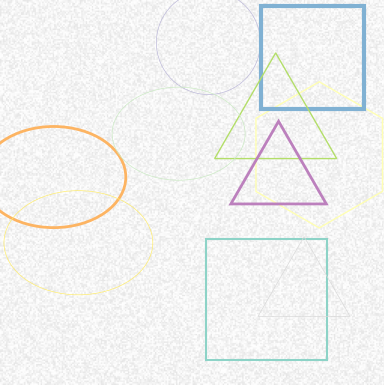[{"shape": "square", "thickness": 1.5, "radius": 0.79, "center": [0.692, 0.223]}, {"shape": "hexagon", "thickness": 1, "radius": 0.95, "center": [0.829, 0.598]}, {"shape": "circle", "thickness": 0.5, "radius": 0.68, "center": [0.541, 0.89]}, {"shape": "square", "thickness": 3, "radius": 0.67, "center": [0.812, 0.85]}, {"shape": "oval", "thickness": 2, "radius": 0.94, "center": [0.139, 0.54]}, {"shape": "triangle", "thickness": 1, "radius": 0.92, "center": [0.716, 0.68]}, {"shape": "triangle", "thickness": 0.5, "radius": 0.69, "center": [0.79, 0.247]}, {"shape": "triangle", "thickness": 2, "radius": 0.72, "center": [0.724, 0.542]}, {"shape": "oval", "thickness": 0.5, "radius": 0.86, "center": [0.464, 0.653]}, {"shape": "oval", "thickness": 0.5, "radius": 0.97, "center": [0.204, 0.37]}]